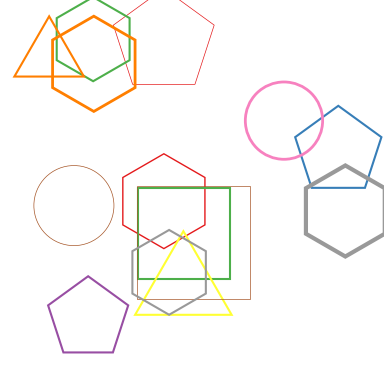[{"shape": "pentagon", "thickness": 0.5, "radius": 0.69, "center": [0.425, 0.892]}, {"shape": "hexagon", "thickness": 1, "radius": 0.62, "center": [0.426, 0.477]}, {"shape": "pentagon", "thickness": 1.5, "radius": 0.59, "center": [0.879, 0.607]}, {"shape": "square", "thickness": 1.5, "radius": 0.6, "center": [0.479, 0.393]}, {"shape": "hexagon", "thickness": 1.5, "radius": 0.55, "center": [0.242, 0.898]}, {"shape": "pentagon", "thickness": 1.5, "radius": 0.55, "center": [0.229, 0.173]}, {"shape": "triangle", "thickness": 1.5, "radius": 0.52, "center": [0.128, 0.853]}, {"shape": "hexagon", "thickness": 2, "radius": 0.62, "center": [0.244, 0.834]}, {"shape": "triangle", "thickness": 1.5, "radius": 0.72, "center": [0.476, 0.255]}, {"shape": "circle", "thickness": 0.5, "radius": 0.52, "center": [0.192, 0.466]}, {"shape": "square", "thickness": 0.5, "radius": 0.74, "center": [0.502, 0.37]}, {"shape": "circle", "thickness": 2, "radius": 0.5, "center": [0.738, 0.687]}, {"shape": "hexagon", "thickness": 3, "radius": 0.59, "center": [0.897, 0.452]}, {"shape": "hexagon", "thickness": 1.5, "radius": 0.55, "center": [0.439, 0.293]}]